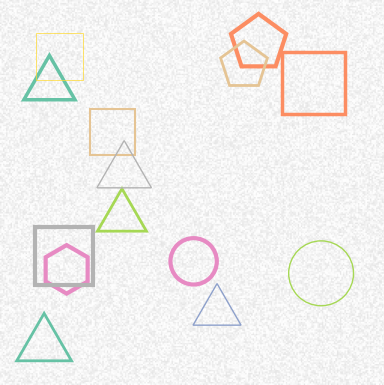[{"shape": "triangle", "thickness": 2, "radius": 0.41, "center": [0.115, 0.104]}, {"shape": "triangle", "thickness": 2.5, "radius": 0.38, "center": [0.128, 0.779]}, {"shape": "pentagon", "thickness": 3, "radius": 0.38, "center": [0.672, 0.889]}, {"shape": "square", "thickness": 2.5, "radius": 0.41, "center": [0.814, 0.784]}, {"shape": "triangle", "thickness": 1, "radius": 0.36, "center": [0.564, 0.191]}, {"shape": "hexagon", "thickness": 3, "radius": 0.31, "center": [0.173, 0.3]}, {"shape": "circle", "thickness": 3, "radius": 0.3, "center": [0.503, 0.321]}, {"shape": "circle", "thickness": 1, "radius": 0.42, "center": [0.834, 0.29]}, {"shape": "triangle", "thickness": 2, "radius": 0.37, "center": [0.317, 0.436]}, {"shape": "square", "thickness": 0.5, "radius": 0.31, "center": [0.155, 0.854]}, {"shape": "square", "thickness": 1.5, "radius": 0.29, "center": [0.292, 0.657]}, {"shape": "pentagon", "thickness": 2, "radius": 0.32, "center": [0.634, 0.83]}, {"shape": "triangle", "thickness": 1, "radius": 0.41, "center": [0.323, 0.553]}, {"shape": "square", "thickness": 3, "radius": 0.38, "center": [0.166, 0.335]}]